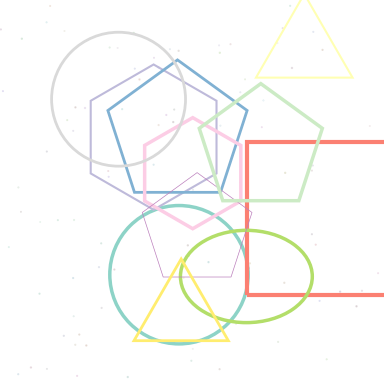[{"shape": "circle", "thickness": 2.5, "radius": 0.9, "center": [0.465, 0.286]}, {"shape": "triangle", "thickness": 1.5, "radius": 0.72, "center": [0.79, 0.871]}, {"shape": "hexagon", "thickness": 1.5, "radius": 0.94, "center": [0.399, 0.644]}, {"shape": "square", "thickness": 3, "radius": 0.99, "center": [0.839, 0.432]}, {"shape": "pentagon", "thickness": 2, "radius": 0.95, "center": [0.461, 0.654]}, {"shape": "oval", "thickness": 2.5, "radius": 0.86, "center": [0.64, 0.282]}, {"shape": "hexagon", "thickness": 2.5, "radius": 0.72, "center": [0.501, 0.55]}, {"shape": "circle", "thickness": 2, "radius": 0.87, "center": [0.308, 0.742]}, {"shape": "pentagon", "thickness": 0.5, "radius": 0.75, "center": [0.512, 0.402]}, {"shape": "pentagon", "thickness": 2.5, "radius": 0.84, "center": [0.677, 0.615]}, {"shape": "triangle", "thickness": 2, "radius": 0.71, "center": [0.471, 0.186]}]